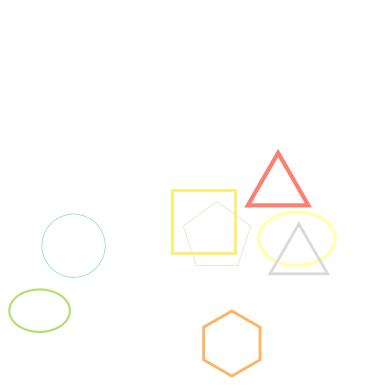[{"shape": "circle", "thickness": 0.5, "radius": 0.41, "center": [0.191, 0.362]}, {"shape": "oval", "thickness": 2.5, "radius": 0.5, "center": [0.771, 0.38]}, {"shape": "triangle", "thickness": 3, "radius": 0.45, "center": [0.722, 0.512]}, {"shape": "hexagon", "thickness": 2, "radius": 0.42, "center": [0.602, 0.108]}, {"shape": "oval", "thickness": 1.5, "radius": 0.39, "center": [0.103, 0.193]}, {"shape": "triangle", "thickness": 2, "radius": 0.43, "center": [0.776, 0.332]}, {"shape": "pentagon", "thickness": 0.5, "radius": 0.46, "center": [0.564, 0.385]}, {"shape": "square", "thickness": 2, "radius": 0.41, "center": [0.528, 0.424]}]